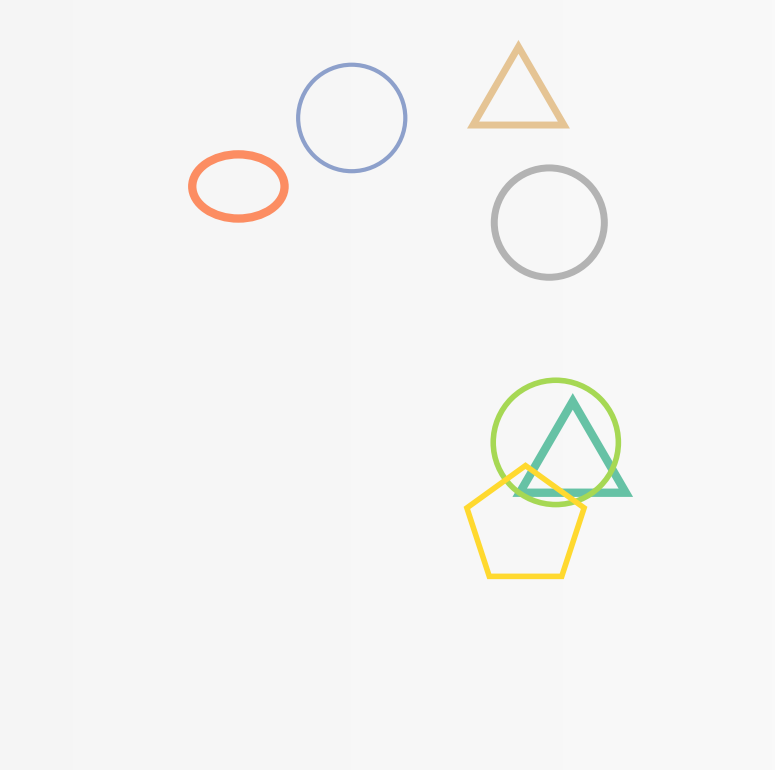[{"shape": "triangle", "thickness": 3, "radius": 0.4, "center": [0.739, 0.4]}, {"shape": "oval", "thickness": 3, "radius": 0.3, "center": [0.308, 0.758]}, {"shape": "circle", "thickness": 1.5, "radius": 0.35, "center": [0.454, 0.847]}, {"shape": "circle", "thickness": 2, "radius": 0.4, "center": [0.717, 0.425]}, {"shape": "pentagon", "thickness": 2, "radius": 0.4, "center": [0.678, 0.316]}, {"shape": "triangle", "thickness": 2.5, "radius": 0.34, "center": [0.669, 0.871]}, {"shape": "circle", "thickness": 2.5, "radius": 0.36, "center": [0.709, 0.711]}]